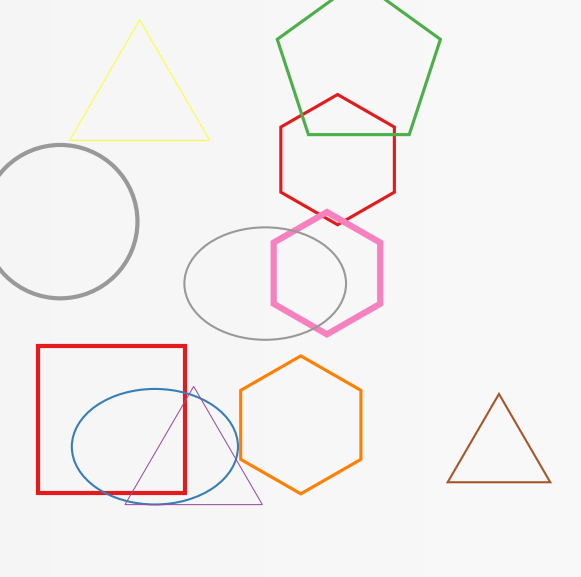[{"shape": "hexagon", "thickness": 1.5, "radius": 0.56, "center": [0.581, 0.723]}, {"shape": "square", "thickness": 2, "radius": 0.63, "center": [0.192, 0.273]}, {"shape": "oval", "thickness": 1, "radius": 0.71, "center": [0.266, 0.226]}, {"shape": "pentagon", "thickness": 1.5, "radius": 0.74, "center": [0.617, 0.885]}, {"shape": "triangle", "thickness": 0.5, "radius": 0.68, "center": [0.333, 0.194]}, {"shape": "hexagon", "thickness": 1.5, "radius": 0.6, "center": [0.518, 0.263]}, {"shape": "triangle", "thickness": 0.5, "radius": 0.7, "center": [0.24, 0.826]}, {"shape": "triangle", "thickness": 1, "radius": 0.51, "center": [0.858, 0.215]}, {"shape": "hexagon", "thickness": 3, "radius": 0.53, "center": [0.562, 0.526]}, {"shape": "oval", "thickness": 1, "radius": 0.7, "center": [0.456, 0.508]}, {"shape": "circle", "thickness": 2, "radius": 0.66, "center": [0.104, 0.615]}]